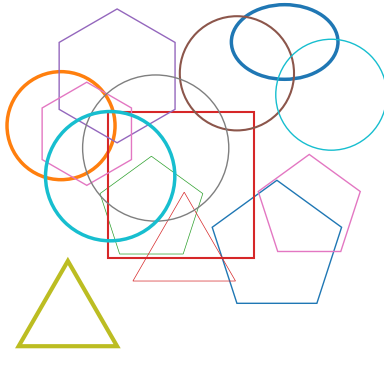[{"shape": "pentagon", "thickness": 1, "radius": 0.88, "center": [0.719, 0.355]}, {"shape": "oval", "thickness": 2.5, "radius": 0.69, "center": [0.739, 0.891]}, {"shape": "circle", "thickness": 2.5, "radius": 0.7, "center": [0.159, 0.674]}, {"shape": "pentagon", "thickness": 0.5, "radius": 0.7, "center": [0.393, 0.454]}, {"shape": "square", "thickness": 1.5, "radius": 0.95, "center": [0.47, 0.519]}, {"shape": "triangle", "thickness": 0.5, "radius": 0.77, "center": [0.478, 0.347]}, {"shape": "hexagon", "thickness": 1, "radius": 0.87, "center": [0.304, 0.803]}, {"shape": "circle", "thickness": 1.5, "radius": 0.74, "center": [0.615, 0.81]}, {"shape": "pentagon", "thickness": 1, "radius": 0.7, "center": [0.803, 0.46]}, {"shape": "hexagon", "thickness": 1, "radius": 0.67, "center": [0.225, 0.653]}, {"shape": "circle", "thickness": 1, "radius": 0.95, "center": [0.404, 0.615]}, {"shape": "triangle", "thickness": 3, "radius": 0.74, "center": [0.176, 0.175]}, {"shape": "circle", "thickness": 2.5, "radius": 0.84, "center": [0.286, 0.542]}, {"shape": "circle", "thickness": 1, "radius": 0.72, "center": [0.86, 0.754]}]